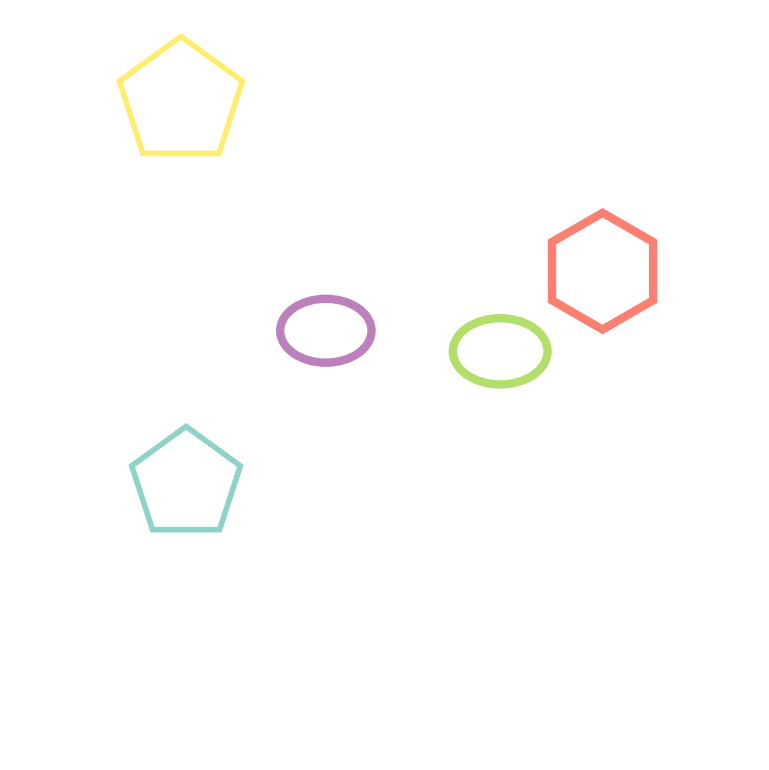[{"shape": "pentagon", "thickness": 2, "radius": 0.37, "center": [0.242, 0.372]}, {"shape": "hexagon", "thickness": 3, "radius": 0.38, "center": [0.783, 0.648]}, {"shape": "oval", "thickness": 3, "radius": 0.31, "center": [0.65, 0.544]}, {"shape": "oval", "thickness": 3, "radius": 0.3, "center": [0.423, 0.57]}, {"shape": "pentagon", "thickness": 2, "radius": 0.42, "center": [0.235, 0.869]}]